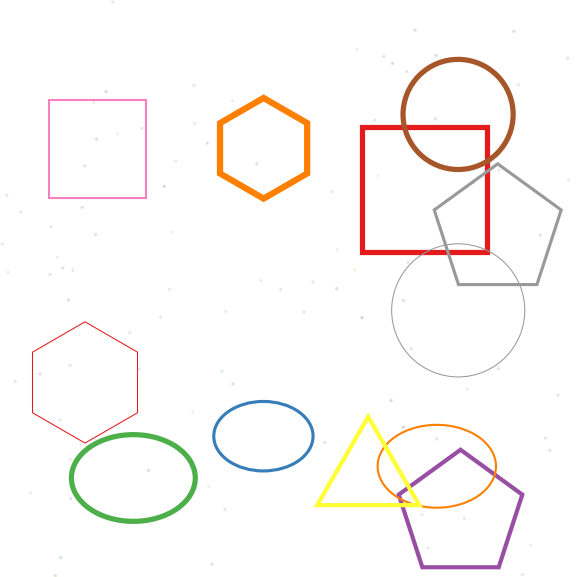[{"shape": "square", "thickness": 2.5, "radius": 0.54, "center": [0.735, 0.671]}, {"shape": "hexagon", "thickness": 0.5, "radius": 0.52, "center": [0.147, 0.337]}, {"shape": "oval", "thickness": 1.5, "radius": 0.43, "center": [0.456, 0.244]}, {"shape": "oval", "thickness": 2.5, "radius": 0.54, "center": [0.231, 0.171]}, {"shape": "pentagon", "thickness": 2, "radius": 0.56, "center": [0.797, 0.108]}, {"shape": "oval", "thickness": 1, "radius": 0.51, "center": [0.756, 0.192]}, {"shape": "hexagon", "thickness": 3, "radius": 0.44, "center": [0.456, 0.742]}, {"shape": "triangle", "thickness": 2, "radius": 0.51, "center": [0.638, 0.175]}, {"shape": "circle", "thickness": 2.5, "radius": 0.48, "center": [0.793, 0.801]}, {"shape": "square", "thickness": 1, "radius": 0.42, "center": [0.169, 0.741]}, {"shape": "pentagon", "thickness": 1.5, "radius": 0.58, "center": [0.862, 0.6]}, {"shape": "circle", "thickness": 0.5, "radius": 0.58, "center": [0.793, 0.462]}]